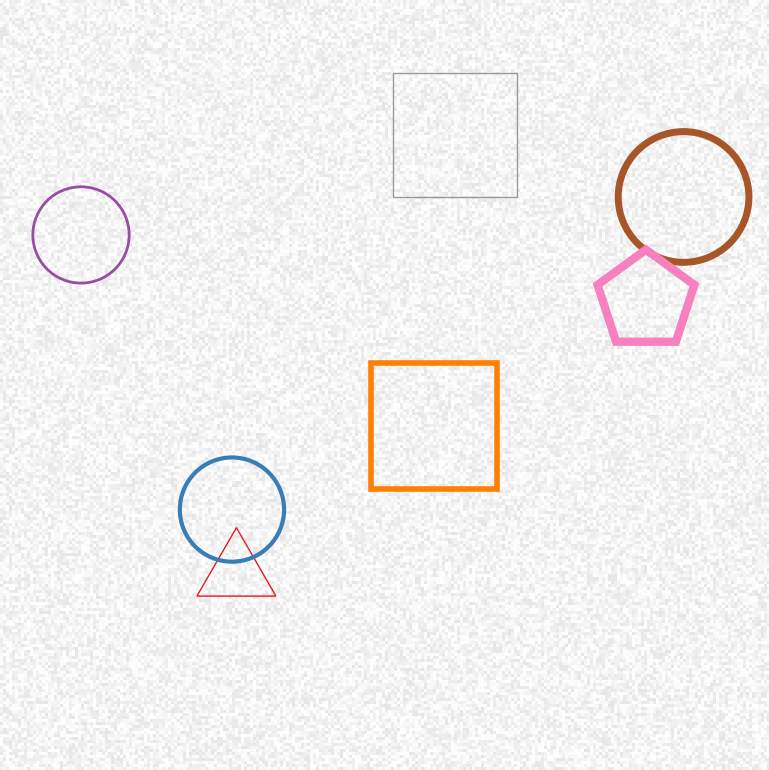[{"shape": "triangle", "thickness": 0.5, "radius": 0.3, "center": [0.307, 0.255]}, {"shape": "circle", "thickness": 1.5, "radius": 0.34, "center": [0.301, 0.338]}, {"shape": "circle", "thickness": 1, "radius": 0.31, "center": [0.105, 0.695]}, {"shape": "square", "thickness": 2, "radius": 0.41, "center": [0.564, 0.446]}, {"shape": "circle", "thickness": 2.5, "radius": 0.42, "center": [0.888, 0.744]}, {"shape": "pentagon", "thickness": 3, "radius": 0.33, "center": [0.839, 0.61]}, {"shape": "square", "thickness": 0.5, "radius": 0.4, "center": [0.591, 0.825]}]